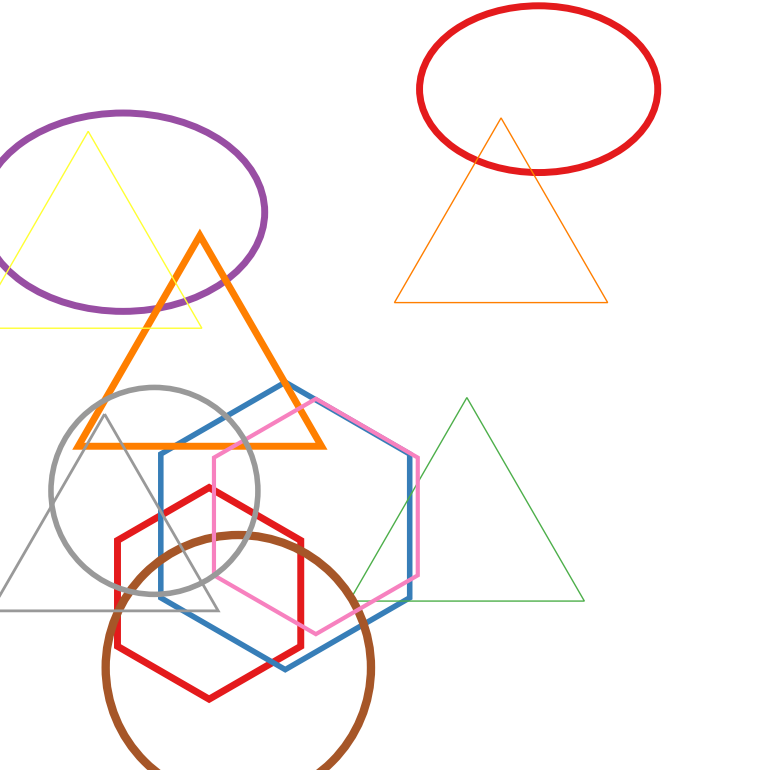[{"shape": "oval", "thickness": 2.5, "radius": 0.77, "center": [0.7, 0.884]}, {"shape": "hexagon", "thickness": 2.5, "radius": 0.69, "center": [0.272, 0.229]}, {"shape": "hexagon", "thickness": 2, "radius": 0.93, "center": [0.37, 0.317]}, {"shape": "triangle", "thickness": 0.5, "radius": 0.88, "center": [0.606, 0.307]}, {"shape": "oval", "thickness": 2.5, "radius": 0.92, "center": [0.16, 0.724]}, {"shape": "triangle", "thickness": 2.5, "radius": 0.91, "center": [0.26, 0.512]}, {"shape": "triangle", "thickness": 0.5, "radius": 0.8, "center": [0.651, 0.687]}, {"shape": "triangle", "thickness": 0.5, "radius": 0.85, "center": [0.115, 0.659]}, {"shape": "circle", "thickness": 3, "radius": 0.86, "center": [0.31, 0.133]}, {"shape": "hexagon", "thickness": 1.5, "radius": 0.76, "center": [0.41, 0.329]}, {"shape": "circle", "thickness": 2, "radius": 0.67, "center": [0.201, 0.362]}, {"shape": "triangle", "thickness": 1, "radius": 0.85, "center": [0.136, 0.292]}]